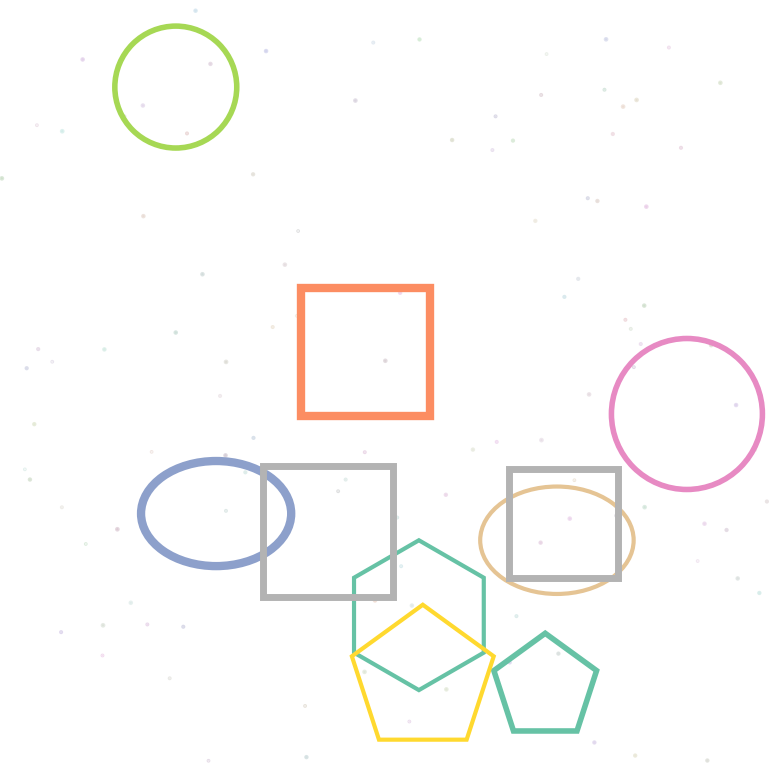[{"shape": "hexagon", "thickness": 1.5, "radius": 0.49, "center": [0.544, 0.201]}, {"shape": "pentagon", "thickness": 2, "radius": 0.35, "center": [0.708, 0.107]}, {"shape": "square", "thickness": 3, "radius": 0.42, "center": [0.474, 0.543]}, {"shape": "oval", "thickness": 3, "radius": 0.49, "center": [0.281, 0.333]}, {"shape": "circle", "thickness": 2, "radius": 0.49, "center": [0.892, 0.462]}, {"shape": "circle", "thickness": 2, "radius": 0.4, "center": [0.228, 0.887]}, {"shape": "pentagon", "thickness": 1.5, "radius": 0.48, "center": [0.549, 0.118]}, {"shape": "oval", "thickness": 1.5, "radius": 0.5, "center": [0.723, 0.298]}, {"shape": "square", "thickness": 2.5, "radius": 0.35, "center": [0.732, 0.32]}, {"shape": "square", "thickness": 2.5, "radius": 0.42, "center": [0.426, 0.31]}]